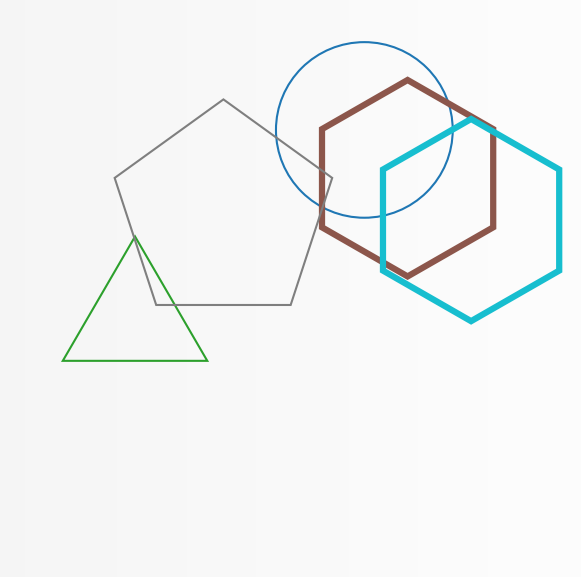[{"shape": "circle", "thickness": 1, "radius": 0.76, "center": [0.627, 0.774]}, {"shape": "triangle", "thickness": 1, "radius": 0.72, "center": [0.232, 0.446]}, {"shape": "hexagon", "thickness": 3, "radius": 0.85, "center": [0.701, 0.691]}, {"shape": "pentagon", "thickness": 1, "radius": 0.98, "center": [0.384, 0.63]}, {"shape": "hexagon", "thickness": 3, "radius": 0.88, "center": [0.81, 0.618]}]